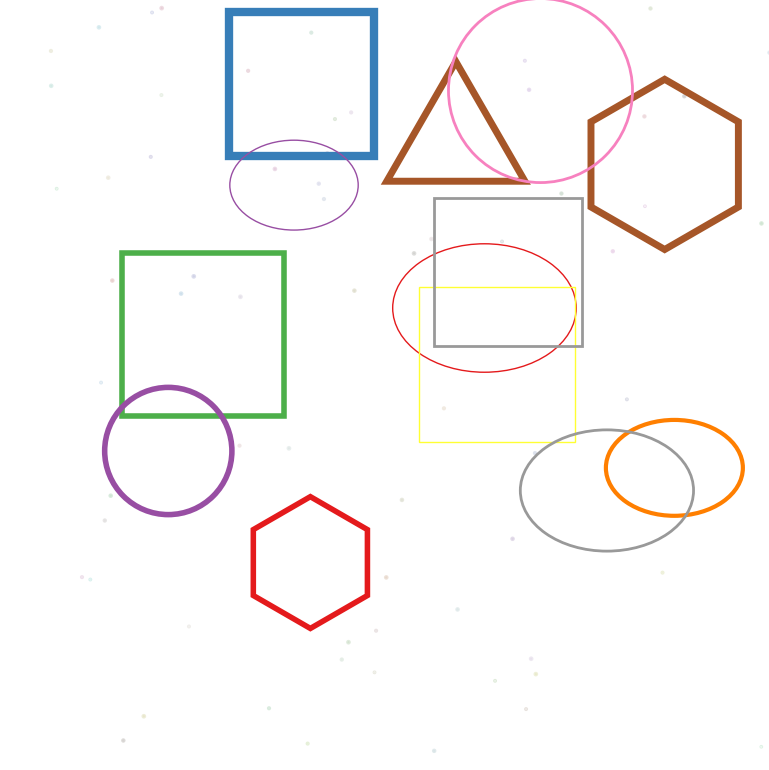[{"shape": "oval", "thickness": 0.5, "radius": 0.6, "center": [0.629, 0.6]}, {"shape": "hexagon", "thickness": 2, "radius": 0.43, "center": [0.403, 0.269]}, {"shape": "square", "thickness": 3, "radius": 0.47, "center": [0.391, 0.891]}, {"shape": "square", "thickness": 2, "radius": 0.53, "center": [0.264, 0.565]}, {"shape": "oval", "thickness": 0.5, "radius": 0.42, "center": [0.382, 0.76]}, {"shape": "circle", "thickness": 2, "radius": 0.41, "center": [0.219, 0.414]}, {"shape": "oval", "thickness": 1.5, "radius": 0.44, "center": [0.876, 0.392]}, {"shape": "square", "thickness": 0.5, "radius": 0.51, "center": [0.646, 0.527]}, {"shape": "hexagon", "thickness": 2.5, "radius": 0.55, "center": [0.863, 0.786]}, {"shape": "triangle", "thickness": 2.5, "radius": 0.52, "center": [0.592, 0.816]}, {"shape": "circle", "thickness": 1, "radius": 0.6, "center": [0.702, 0.882]}, {"shape": "oval", "thickness": 1, "radius": 0.56, "center": [0.788, 0.363]}, {"shape": "square", "thickness": 1, "radius": 0.48, "center": [0.659, 0.647]}]